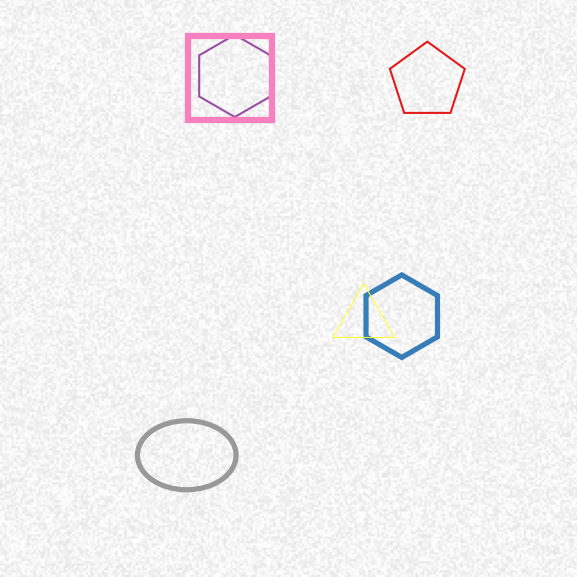[{"shape": "pentagon", "thickness": 1, "radius": 0.34, "center": [0.74, 0.859]}, {"shape": "hexagon", "thickness": 2.5, "radius": 0.36, "center": [0.696, 0.452]}, {"shape": "hexagon", "thickness": 1, "radius": 0.36, "center": [0.407, 0.868]}, {"shape": "triangle", "thickness": 0.5, "radius": 0.31, "center": [0.63, 0.446]}, {"shape": "square", "thickness": 3, "radius": 0.36, "center": [0.398, 0.864]}, {"shape": "oval", "thickness": 2.5, "radius": 0.43, "center": [0.323, 0.211]}]